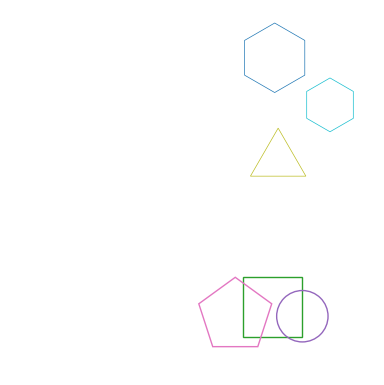[{"shape": "hexagon", "thickness": 0.5, "radius": 0.45, "center": [0.713, 0.85]}, {"shape": "square", "thickness": 1, "radius": 0.39, "center": [0.708, 0.202]}, {"shape": "circle", "thickness": 1, "radius": 0.33, "center": [0.785, 0.179]}, {"shape": "pentagon", "thickness": 1, "radius": 0.5, "center": [0.611, 0.18]}, {"shape": "triangle", "thickness": 0.5, "radius": 0.42, "center": [0.722, 0.584]}, {"shape": "hexagon", "thickness": 0.5, "radius": 0.35, "center": [0.857, 0.728]}]